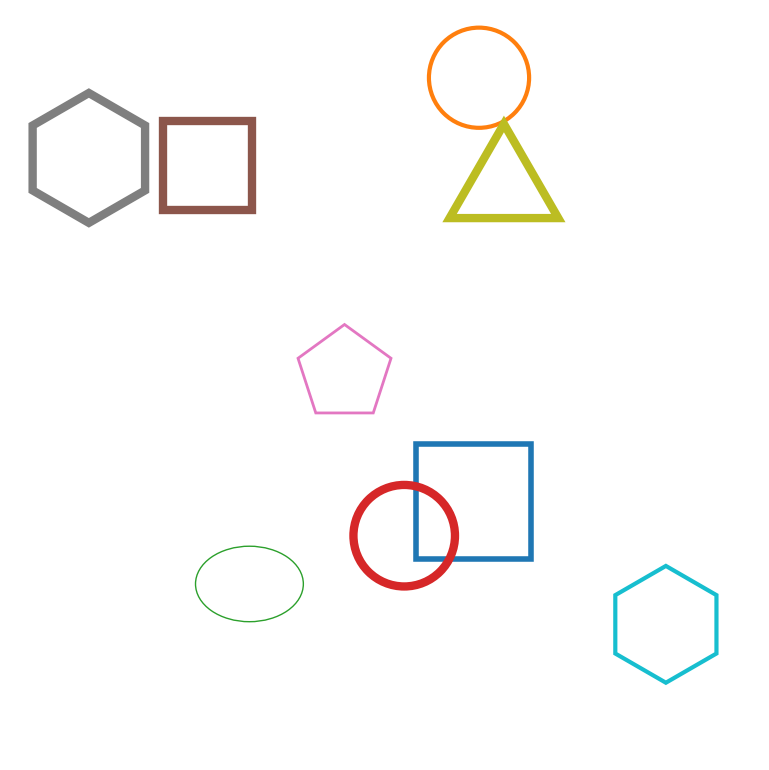[{"shape": "square", "thickness": 2, "radius": 0.37, "center": [0.615, 0.349]}, {"shape": "circle", "thickness": 1.5, "radius": 0.33, "center": [0.622, 0.899]}, {"shape": "oval", "thickness": 0.5, "radius": 0.35, "center": [0.324, 0.242]}, {"shape": "circle", "thickness": 3, "radius": 0.33, "center": [0.525, 0.304]}, {"shape": "square", "thickness": 3, "radius": 0.29, "center": [0.269, 0.786]}, {"shape": "pentagon", "thickness": 1, "radius": 0.32, "center": [0.447, 0.515]}, {"shape": "hexagon", "thickness": 3, "radius": 0.42, "center": [0.115, 0.795]}, {"shape": "triangle", "thickness": 3, "radius": 0.41, "center": [0.654, 0.758]}, {"shape": "hexagon", "thickness": 1.5, "radius": 0.38, "center": [0.865, 0.189]}]